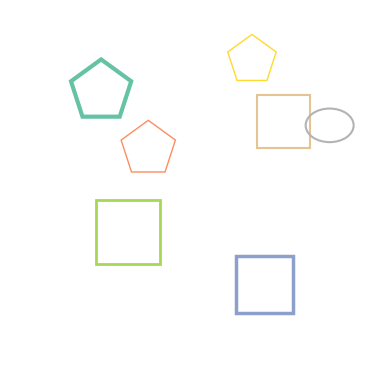[{"shape": "pentagon", "thickness": 3, "radius": 0.41, "center": [0.263, 0.763]}, {"shape": "pentagon", "thickness": 1, "radius": 0.37, "center": [0.385, 0.613]}, {"shape": "square", "thickness": 2.5, "radius": 0.37, "center": [0.687, 0.261]}, {"shape": "square", "thickness": 2, "radius": 0.41, "center": [0.333, 0.397]}, {"shape": "pentagon", "thickness": 1, "radius": 0.33, "center": [0.654, 0.845]}, {"shape": "square", "thickness": 1.5, "radius": 0.35, "center": [0.737, 0.684]}, {"shape": "oval", "thickness": 1.5, "radius": 0.31, "center": [0.856, 0.674]}]